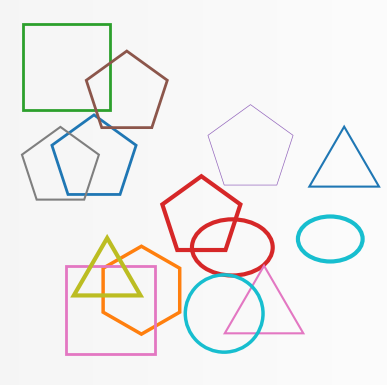[{"shape": "pentagon", "thickness": 2, "radius": 0.57, "center": [0.243, 0.587]}, {"shape": "triangle", "thickness": 1.5, "radius": 0.52, "center": [0.888, 0.567]}, {"shape": "hexagon", "thickness": 2.5, "radius": 0.57, "center": [0.365, 0.246]}, {"shape": "square", "thickness": 2, "radius": 0.56, "center": [0.171, 0.826]}, {"shape": "pentagon", "thickness": 3, "radius": 0.53, "center": [0.52, 0.436]}, {"shape": "oval", "thickness": 3, "radius": 0.52, "center": [0.6, 0.357]}, {"shape": "pentagon", "thickness": 0.5, "radius": 0.58, "center": [0.646, 0.613]}, {"shape": "pentagon", "thickness": 2, "radius": 0.55, "center": [0.327, 0.757]}, {"shape": "square", "thickness": 2, "radius": 0.57, "center": [0.285, 0.194]}, {"shape": "triangle", "thickness": 1.5, "radius": 0.59, "center": [0.681, 0.193]}, {"shape": "pentagon", "thickness": 1.5, "radius": 0.52, "center": [0.156, 0.566]}, {"shape": "triangle", "thickness": 3, "radius": 0.5, "center": [0.277, 0.282]}, {"shape": "circle", "thickness": 2.5, "radius": 0.5, "center": [0.578, 0.186]}, {"shape": "oval", "thickness": 3, "radius": 0.42, "center": [0.852, 0.379]}]